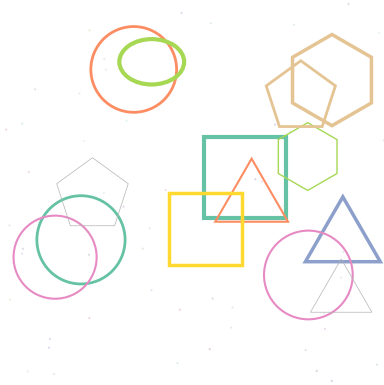[{"shape": "square", "thickness": 3, "radius": 0.53, "center": [0.636, 0.539]}, {"shape": "circle", "thickness": 2, "radius": 0.57, "center": [0.21, 0.377]}, {"shape": "triangle", "thickness": 1.5, "radius": 0.55, "center": [0.654, 0.479]}, {"shape": "circle", "thickness": 2, "radius": 0.56, "center": [0.347, 0.82]}, {"shape": "triangle", "thickness": 2.5, "radius": 0.56, "center": [0.89, 0.376]}, {"shape": "circle", "thickness": 1.5, "radius": 0.58, "center": [0.801, 0.286]}, {"shape": "circle", "thickness": 1.5, "radius": 0.54, "center": [0.143, 0.332]}, {"shape": "hexagon", "thickness": 1, "radius": 0.44, "center": [0.799, 0.593]}, {"shape": "oval", "thickness": 3, "radius": 0.42, "center": [0.394, 0.839]}, {"shape": "square", "thickness": 2.5, "radius": 0.47, "center": [0.534, 0.406]}, {"shape": "hexagon", "thickness": 2.5, "radius": 0.59, "center": [0.862, 0.792]}, {"shape": "pentagon", "thickness": 2, "radius": 0.47, "center": [0.781, 0.748]}, {"shape": "pentagon", "thickness": 0.5, "radius": 0.49, "center": [0.24, 0.493]}, {"shape": "triangle", "thickness": 0.5, "radius": 0.46, "center": [0.886, 0.235]}]